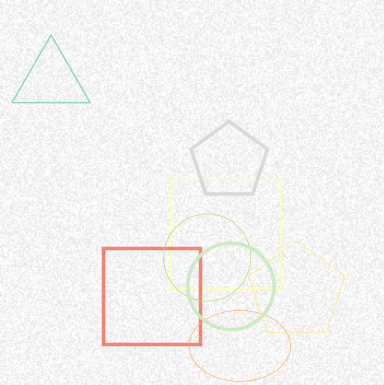[{"shape": "triangle", "thickness": 1, "radius": 0.59, "center": [0.133, 0.792]}, {"shape": "square", "thickness": 1, "radius": 0.71, "center": [0.584, 0.393]}, {"shape": "square", "thickness": 2.5, "radius": 0.63, "center": [0.394, 0.231]}, {"shape": "oval", "thickness": 0.5, "radius": 0.66, "center": [0.623, 0.102]}, {"shape": "circle", "thickness": 0.5, "radius": 0.57, "center": [0.538, 0.331]}, {"shape": "pentagon", "thickness": 2.5, "radius": 0.52, "center": [0.595, 0.58]}, {"shape": "circle", "thickness": 2.5, "radius": 0.56, "center": [0.6, 0.256]}, {"shape": "pentagon", "thickness": 0.5, "radius": 0.65, "center": [0.771, 0.243]}]